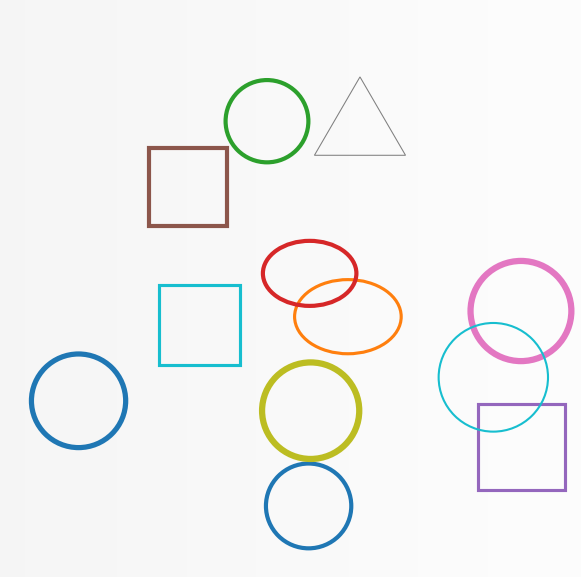[{"shape": "circle", "thickness": 2.5, "radius": 0.41, "center": [0.135, 0.305]}, {"shape": "circle", "thickness": 2, "radius": 0.37, "center": [0.531, 0.123]}, {"shape": "oval", "thickness": 1.5, "radius": 0.46, "center": [0.599, 0.451]}, {"shape": "circle", "thickness": 2, "radius": 0.36, "center": [0.459, 0.789]}, {"shape": "oval", "thickness": 2, "radius": 0.4, "center": [0.533, 0.526]}, {"shape": "square", "thickness": 1.5, "radius": 0.37, "center": [0.897, 0.226]}, {"shape": "square", "thickness": 2, "radius": 0.34, "center": [0.324, 0.675]}, {"shape": "circle", "thickness": 3, "radius": 0.43, "center": [0.896, 0.461]}, {"shape": "triangle", "thickness": 0.5, "radius": 0.45, "center": [0.619, 0.775]}, {"shape": "circle", "thickness": 3, "radius": 0.42, "center": [0.534, 0.288]}, {"shape": "square", "thickness": 1.5, "radius": 0.35, "center": [0.344, 0.436]}, {"shape": "circle", "thickness": 1, "radius": 0.47, "center": [0.849, 0.346]}]